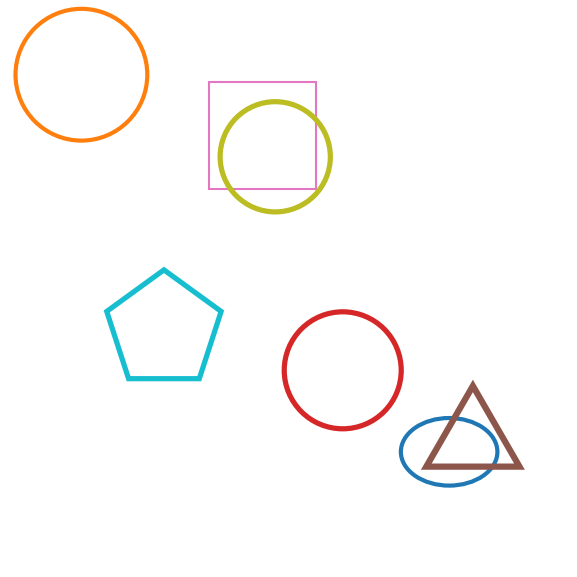[{"shape": "oval", "thickness": 2, "radius": 0.42, "center": [0.778, 0.217]}, {"shape": "circle", "thickness": 2, "radius": 0.57, "center": [0.141, 0.87]}, {"shape": "circle", "thickness": 2.5, "radius": 0.51, "center": [0.593, 0.358]}, {"shape": "triangle", "thickness": 3, "radius": 0.47, "center": [0.819, 0.238]}, {"shape": "square", "thickness": 1, "radius": 0.46, "center": [0.454, 0.765]}, {"shape": "circle", "thickness": 2.5, "radius": 0.48, "center": [0.477, 0.728]}, {"shape": "pentagon", "thickness": 2.5, "radius": 0.52, "center": [0.284, 0.428]}]